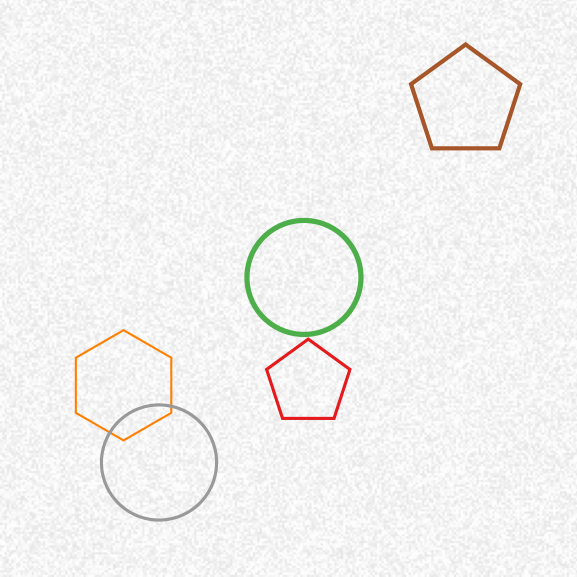[{"shape": "pentagon", "thickness": 1.5, "radius": 0.38, "center": [0.534, 0.336]}, {"shape": "circle", "thickness": 2.5, "radius": 0.49, "center": [0.526, 0.519]}, {"shape": "hexagon", "thickness": 1, "radius": 0.48, "center": [0.214, 0.332]}, {"shape": "pentagon", "thickness": 2, "radius": 0.5, "center": [0.806, 0.823]}, {"shape": "circle", "thickness": 1.5, "radius": 0.5, "center": [0.275, 0.198]}]